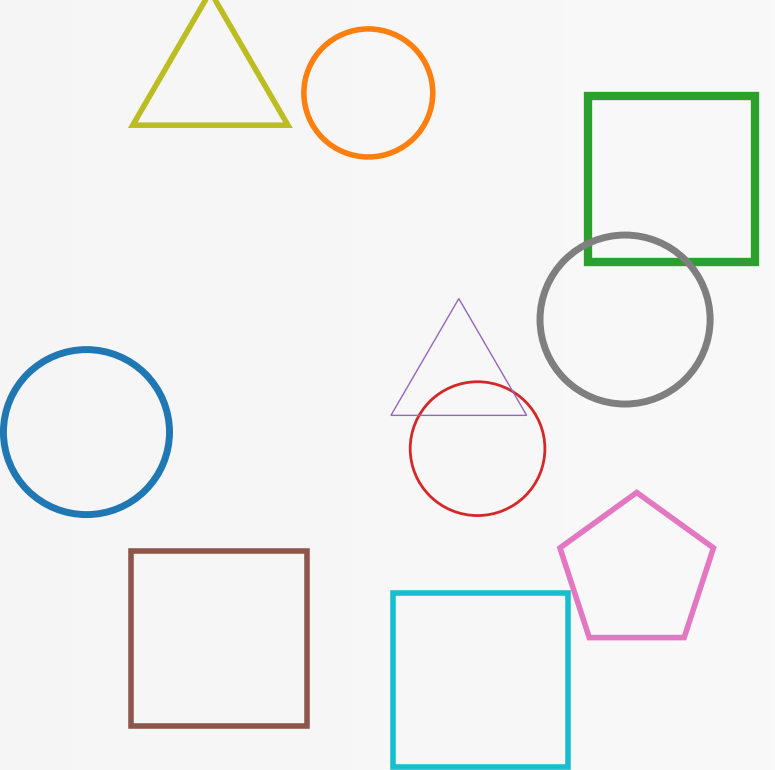[{"shape": "circle", "thickness": 2.5, "radius": 0.54, "center": [0.112, 0.439]}, {"shape": "circle", "thickness": 2, "radius": 0.42, "center": [0.475, 0.879]}, {"shape": "square", "thickness": 3, "radius": 0.54, "center": [0.867, 0.768]}, {"shape": "circle", "thickness": 1, "radius": 0.43, "center": [0.616, 0.417]}, {"shape": "triangle", "thickness": 0.5, "radius": 0.51, "center": [0.592, 0.511]}, {"shape": "square", "thickness": 2, "radius": 0.57, "center": [0.283, 0.171]}, {"shape": "pentagon", "thickness": 2, "radius": 0.52, "center": [0.822, 0.256]}, {"shape": "circle", "thickness": 2.5, "radius": 0.55, "center": [0.807, 0.585]}, {"shape": "triangle", "thickness": 2, "radius": 0.58, "center": [0.271, 0.895]}, {"shape": "square", "thickness": 2, "radius": 0.56, "center": [0.619, 0.117]}]